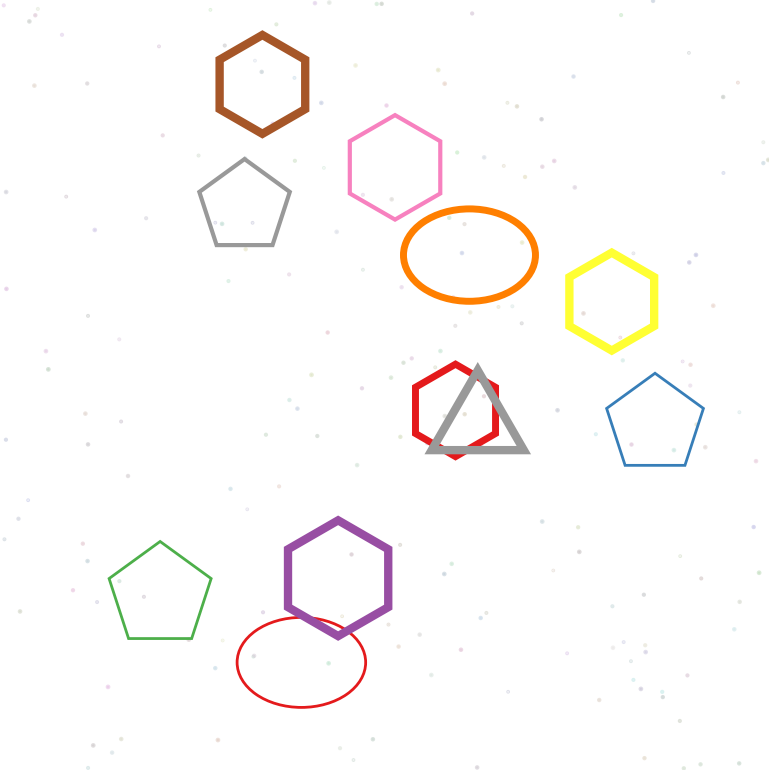[{"shape": "hexagon", "thickness": 2.5, "radius": 0.3, "center": [0.592, 0.467]}, {"shape": "oval", "thickness": 1, "radius": 0.42, "center": [0.391, 0.14]}, {"shape": "pentagon", "thickness": 1, "radius": 0.33, "center": [0.851, 0.449]}, {"shape": "pentagon", "thickness": 1, "radius": 0.35, "center": [0.208, 0.227]}, {"shape": "hexagon", "thickness": 3, "radius": 0.38, "center": [0.439, 0.249]}, {"shape": "oval", "thickness": 2.5, "radius": 0.43, "center": [0.61, 0.669]}, {"shape": "hexagon", "thickness": 3, "radius": 0.32, "center": [0.795, 0.608]}, {"shape": "hexagon", "thickness": 3, "radius": 0.32, "center": [0.341, 0.89]}, {"shape": "hexagon", "thickness": 1.5, "radius": 0.34, "center": [0.513, 0.783]}, {"shape": "pentagon", "thickness": 1.5, "radius": 0.31, "center": [0.318, 0.732]}, {"shape": "triangle", "thickness": 3, "radius": 0.35, "center": [0.62, 0.45]}]